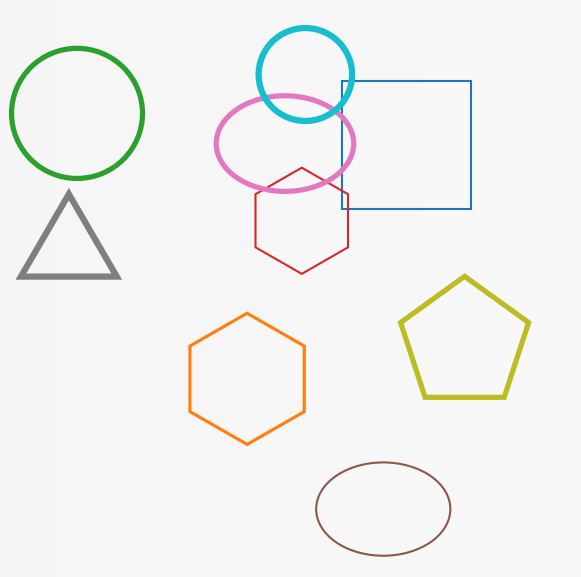[{"shape": "square", "thickness": 1, "radius": 0.55, "center": [0.699, 0.748]}, {"shape": "hexagon", "thickness": 1.5, "radius": 0.57, "center": [0.425, 0.343]}, {"shape": "circle", "thickness": 2.5, "radius": 0.56, "center": [0.133, 0.803]}, {"shape": "hexagon", "thickness": 1, "radius": 0.46, "center": [0.519, 0.617]}, {"shape": "oval", "thickness": 1, "radius": 0.58, "center": [0.659, 0.118]}, {"shape": "oval", "thickness": 2.5, "radius": 0.59, "center": [0.49, 0.751]}, {"shape": "triangle", "thickness": 3, "radius": 0.48, "center": [0.118, 0.568]}, {"shape": "pentagon", "thickness": 2.5, "radius": 0.58, "center": [0.799, 0.405]}, {"shape": "circle", "thickness": 3, "radius": 0.4, "center": [0.525, 0.87]}]